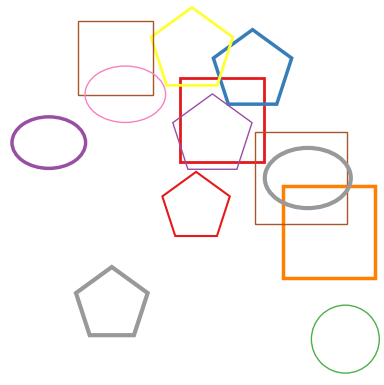[{"shape": "square", "thickness": 2, "radius": 0.55, "center": [0.576, 0.688]}, {"shape": "pentagon", "thickness": 1.5, "radius": 0.46, "center": [0.509, 0.462]}, {"shape": "pentagon", "thickness": 2.5, "radius": 0.53, "center": [0.656, 0.816]}, {"shape": "circle", "thickness": 1, "radius": 0.44, "center": [0.897, 0.119]}, {"shape": "pentagon", "thickness": 1, "radius": 0.54, "center": [0.552, 0.648]}, {"shape": "oval", "thickness": 2.5, "radius": 0.48, "center": [0.127, 0.63]}, {"shape": "square", "thickness": 2.5, "radius": 0.6, "center": [0.855, 0.398]}, {"shape": "pentagon", "thickness": 2, "radius": 0.56, "center": [0.498, 0.869]}, {"shape": "square", "thickness": 1, "radius": 0.6, "center": [0.782, 0.538]}, {"shape": "square", "thickness": 1, "radius": 0.48, "center": [0.3, 0.85]}, {"shape": "oval", "thickness": 1, "radius": 0.52, "center": [0.325, 0.755]}, {"shape": "pentagon", "thickness": 3, "radius": 0.49, "center": [0.29, 0.209]}, {"shape": "oval", "thickness": 3, "radius": 0.56, "center": [0.799, 0.538]}]